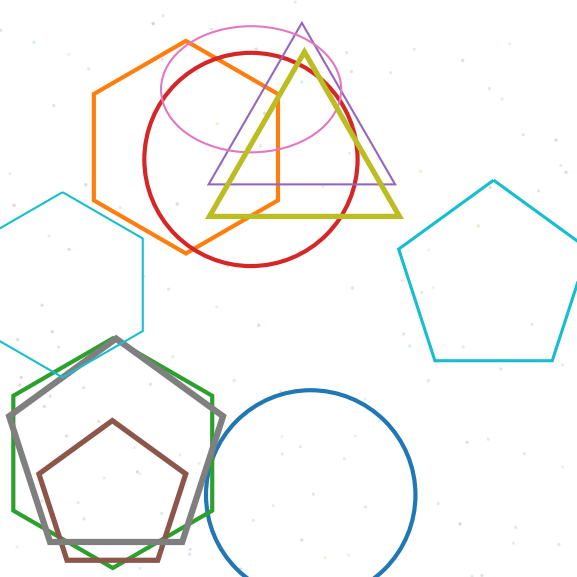[{"shape": "circle", "thickness": 2, "radius": 0.91, "center": [0.538, 0.142]}, {"shape": "hexagon", "thickness": 2, "radius": 0.92, "center": [0.322, 0.744]}, {"shape": "hexagon", "thickness": 2, "radius": 0.99, "center": [0.195, 0.214]}, {"shape": "circle", "thickness": 2, "radius": 0.92, "center": [0.435, 0.723]}, {"shape": "triangle", "thickness": 1, "radius": 0.93, "center": [0.523, 0.773]}, {"shape": "pentagon", "thickness": 2.5, "radius": 0.67, "center": [0.195, 0.137]}, {"shape": "oval", "thickness": 1, "radius": 0.78, "center": [0.435, 0.845]}, {"shape": "pentagon", "thickness": 3, "radius": 0.97, "center": [0.201, 0.218]}, {"shape": "triangle", "thickness": 2.5, "radius": 0.95, "center": [0.527, 0.719]}, {"shape": "hexagon", "thickness": 1, "radius": 0.8, "center": [0.108, 0.506]}, {"shape": "pentagon", "thickness": 1.5, "radius": 0.86, "center": [0.855, 0.514]}]